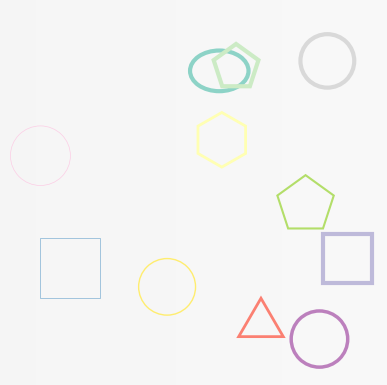[{"shape": "oval", "thickness": 3, "radius": 0.38, "center": [0.566, 0.816]}, {"shape": "hexagon", "thickness": 2, "radius": 0.35, "center": [0.572, 0.637]}, {"shape": "square", "thickness": 3, "radius": 0.32, "center": [0.897, 0.329]}, {"shape": "triangle", "thickness": 2, "radius": 0.33, "center": [0.673, 0.159]}, {"shape": "square", "thickness": 0.5, "radius": 0.39, "center": [0.181, 0.303]}, {"shape": "pentagon", "thickness": 1.5, "radius": 0.38, "center": [0.789, 0.468]}, {"shape": "circle", "thickness": 0.5, "radius": 0.39, "center": [0.104, 0.596]}, {"shape": "circle", "thickness": 3, "radius": 0.35, "center": [0.845, 0.842]}, {"shape": "circle", "thickness": 2.5, "radius": 0.36, "center": [0.824, 0.119]}, {"shape": "pentagon", "thickness": 3, "radius": 0.3, "center": [0.609, 0.825]}, {"shape": "circle", "thickness": 1, "radius": 0.37, "center": [0.431, 0.255]}]